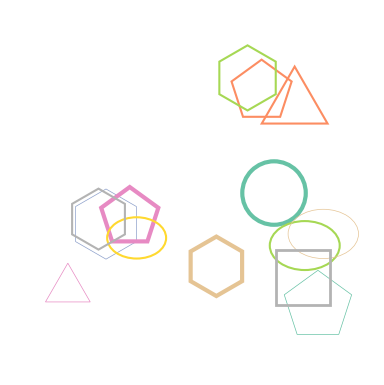[{"shape": "circle", "thickness": 3, "radius": 0.41, "center": [0.712, 0.499]}, {"shape": "pentagon", "thickness": 0.5, "radius": 0.46, "center": [0.826, 0.206]}, {"shape": "triangle", "thickness": 1.5, "radius": 0.49, "center": [0.765, 0.728]}, {"shape": "pentagon", "thickness": 1.5, "radius": 0.41, "center": [0.679, 0.763]}, {"shape": "hexagon", "thickness": 0.5, "radius": 0.46, "center": [0.275, 0.418]}, {"shape": "pentagon", "thickness": 3, "radius": 0.39, "center": [0.337, 0.436]}, {"shape": "triangle", "thickness": 0.5, "radius": 0.34, "center": [0.176, 0.249]}, {"shape": "oval", "thickness": 1.5, "radius": 0.45, "center": [0.792, 0.362]}, {"shape": "hexagon", "thickness": 1.5, "radius": 0.42, "center": [0.643, 0.798]}, {"shape": "oval", "thickness": 1.5, "radius": 0.38, "center": [0.355, 0.382]}, {"shape": "hexagon", "thickness": 3, "radius": 0.39, "center": [0.562, 0.308]}, {"shape": "oval", "thickness": 0.5, "radius": 0.46, "center": [0.84, 0.392]}, {"shape": "square", "thickness": 2, "radius": 0.35, "center": [0.787, 0.279]}, {"shape": "hexagon", "thickness": 1.5, "radius": 0.4, "center": [0.256, 0.431]}]